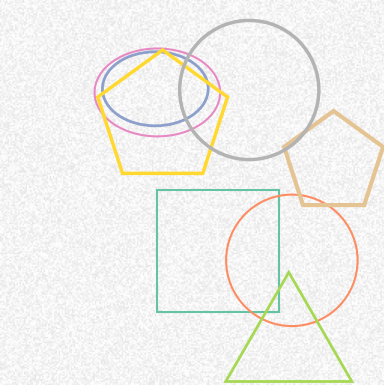[{"shape": "square", "thickness": 1.5, "radius": 0.79, "center": [0.566, 0.348]}, {"shape": "circle", "thickness": 1.5, "radius": 0.85, "center": [0.758, 0.324]}, {"shape": "oval", "thickness": 2, "radius": 0.69, "center": [0.403, 0.769]}, {"shape": "oval", "thickness": 1.5, "radius": 0.82, "center": [0.409, 0.76]}, {"shape": "triangle", "thickness": 2, "radius": 0.95, "center": [0.75, 0.104]}, {"shape": "pentagon", "thickness": 2.5, "radius": 0.89, "center": [0.422, 0.693]}, {"shape": "pentagon", "thickness": 3, "radius": 0.68, "center": [0.866, 0.577]}, {"shape": "circle", "thickness": 2.5, "radius": 0.9, "center": [0.647, 0.766]}]